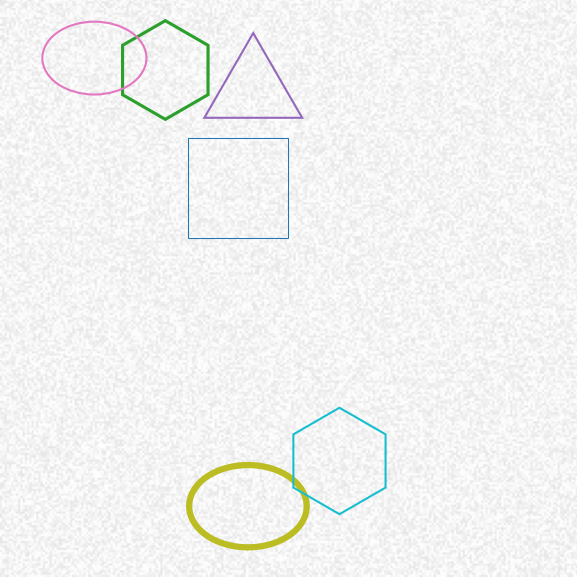[{"shape": "square", "thickness": 0.5, "radius": 0.43, "center": [0.412, 0.673]}, {"shape": "hexagon", "thickness": 1.5, "radius": 0.43, "center": [0.286, 0.878]}, {"shape": "triangle", "thickness": 1, "radius": 0.49, "center": [0.439, 0.844]}, {"shape": "oval", "thickness": 1, "radius": 0.45, "center": [0.163, 0.899]}, {"shape": "oval", "thickness": 3, "radius": 0.51, "center": [0.429, 0.123]}, {"shape": "hexagon", "thickness": 1, "radius": 0.46, "center": [0.588, 0.201]}]